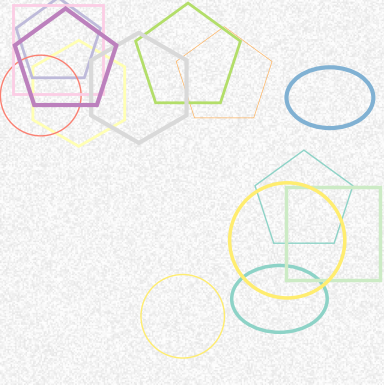[{"shape": "oval", "thickness": 2.5, "radius": 0.62, "center": [0.726, 0.224]}, {"shape": "pentagon", "thickness": 1, "radius": 0.67, "center": [0.789, 0.476]}, {"shape": "hexagon", "thickness": 2, "radius": 0.69, "center": [0.205, 0.758]}, {"shape": "pentagon", "thickness": 2, "radius": 0.58, "center": [0.151, 0.891]}, {"shape": "circle", "thickness": 1, "radius": 0.52, "center": [0.106, 0.752]}, {"shape": "oval", "thickness": 3, "radius": 0.56, "center": [0.857, 0.746]}, {"shape": "pentagon", "thickness": 0.5, "radius": 0.65, "center": [0.582, 0.8]}, {"shape": "pentagon", "thickness": 2, "radius": 0.72, "center": [0.488, 0.849]}, {"shape": "square", "thickness": 2, "radius": 0.58, "center": [0.15, 0.871]}, {"shape": "hexagon", "thickness": 3, "radius": 0.72, "center": [0.361, 0.772]}, {"shape": "pentagon", "thickness": 3, "radius": 0.69, "center": [0.17, 0.839]}, {"shape": "square", "thickness": 2.5, "radius": 0.61, "center": [0.865, 0.394]}, {"shape": "circle", "thickness": 1, "radius": 0.54, "center": [0.475, 0.179]}, {"shape": "circle", "thickness": 2.5, "radius": 0.75, "center": [0.746, 0.376]}]